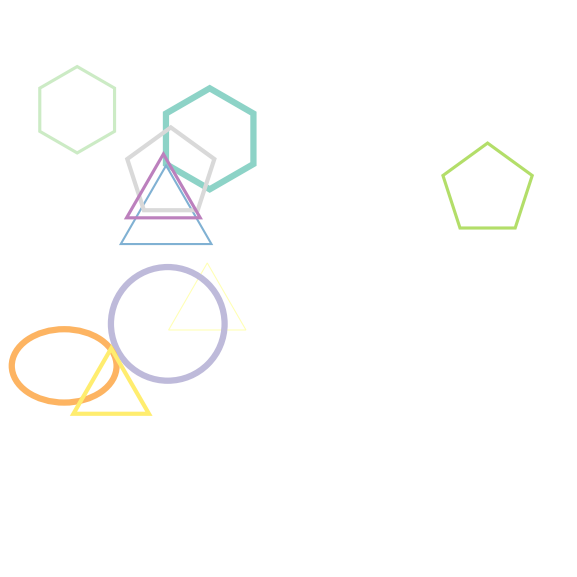[{"shape": "hexagon", "thickness": 3, "radius": 0.44, "center": [0.363, 0.759]}, {"shape": "triangle", "thickness": 0.5, "radius": 0.39, "center": [0.359, 0.466]}, {"shape": "circle", "thickness": 3, "radius": 0.49, "center": [0.291, 0.438]}, {"shape": "triangle", "thickness": 1, "radius": 0.45, "center": [0.288, 0.622]}, {"shape": "oval", "thickness": 3, "radius": 0.45, "center": [0.111, 0.366]}, {"shape": "pentagon", "thickness": 1.5, "radius": 0.41, "center": [0.844, 0.67]}, {"shape": "pentagon", "thickness": 2, "radius": 0.4, "center": [0.296, 0.699]}, {"shape": "triangle", "thickness": 1.5, "radius": 0.37, "center": [0.283, 0.659]}, {"shape": "hexagon", "thickness": 1.5, "radius": 0.37, "center": [0.134, 0.809]}, {"shape": "triangle", "thickness": 2, "radius": 0.38, "center": [0.193, 0.32]}]